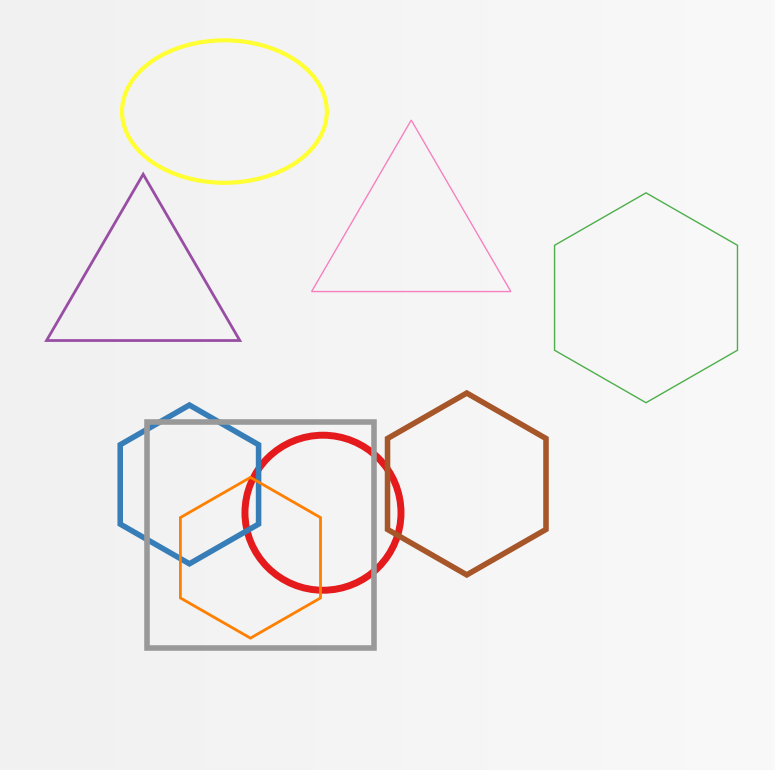[{"shape": "circle", "thickness": 2.5, "radius": 0.5, "center": [0.417, 0.334]}, {"shape": "hexagon", "thickness": 2, "radius": 0.52, "center": [0.244, 0.371]}, {"shape": "hexagon", "thickness": 0.5, "radius": 0.68, "center": [0.834, 0.613]}, {"shape": "triangle", "thickness": 1, "radius": 0.72, "center": [0.185, 0.63]}, {"shape": "hexagon", "thickness": 1, "radius": 0.52, "center": [0.323, 0.276]}, {"shape": "oval", "thickness": 1.5, "radius": 0.66, "center": [0.29, 0.855]}, {"shape": "hexagon", "thickness": 2, "radius": 0.59, "center": [0.602, 0.371]}, {"shape": "triangle", "thickness": 0.5, "radius": 0.74, "center": [0.531, 0.696]}, {"shape": "square", "thickness": 2, "radius": 0.73, "center": [0.336, 0.305]}]